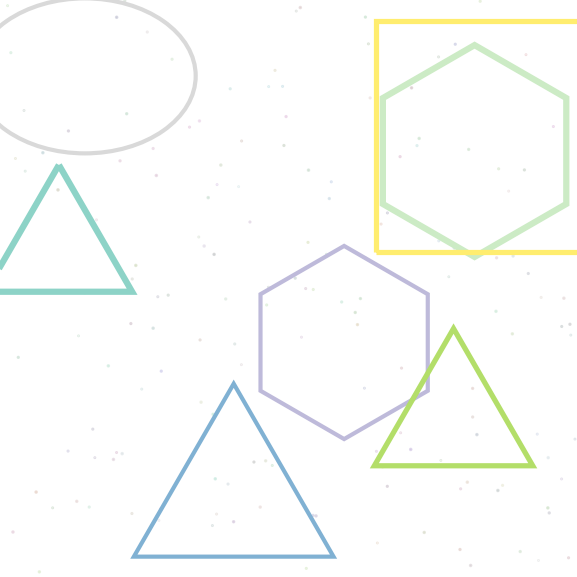[{"shape": "triangle", "thickness": 3, "radius": 0.73, "center": [0.102, 0.567]}, {"shape": "hexagon", "thickness": 2, "radius": 0.84, "center": [0.596, 0.406]}, {"shape": "triangle", "thickness": 2, "radius": 1.0, "center": [0.405, 0.135]}, {"shape": "triangle", "thickness": 2.5, "radius": 0.79, "center": [0.785, 0.272]}, {"shape": "oval", "thickness": 2, "radius": 0.96, "center": [0.147, 0.868]}, {"shape": "hexagon", "thickness": 3, "radius": 0.92, "center": [0.822, 0.738]}, {"shape": "square", "thickness": 2.5, "radius": 1.0, "center": [0.851, 0.763]}]